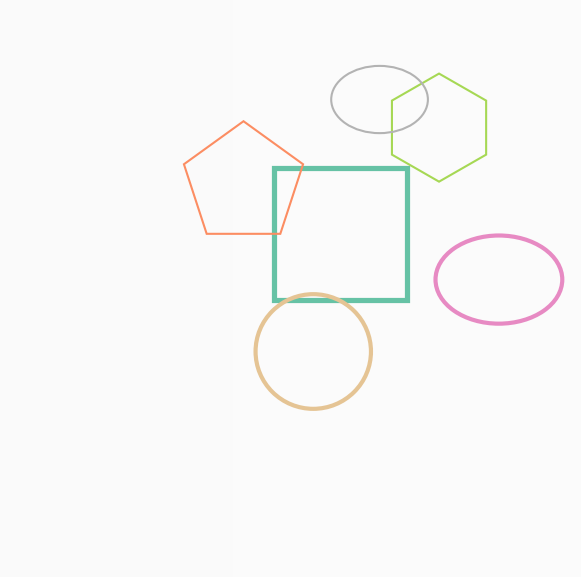[{"shape": "square", "thickness": 2.5, "radius": 0.57, "center": [0.586, 0.594]}, {"shape": "pentagon", "thickness": 1, "radius": 0.54, "center": [0.419, 0.681]}, {"shape": "oval", "thickness": 2, "radius": 0.55, "center": [0.858, 0.515]}, {"shape": "hexagon", "thickness": 1, "radius": 0.47, "center": [0.755, 0.778]}, {"shape": "circle", "thickness": 2, "radius": 0.5, "center": [0.539, 0.39]}, {"shape": "oval", "thickness": 1, "radius": 0.42, "center": [0.653, 0.827]}]